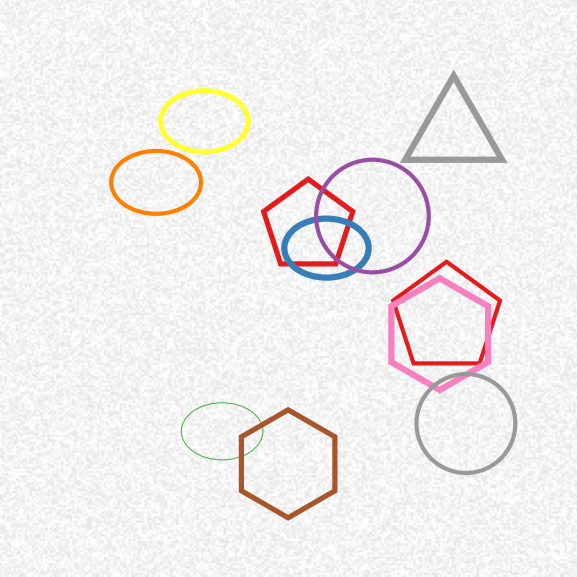[{"shape": "pentagon", "thickness": 2, "radius": 0.49, "center": [0.773, 0.449]}, {"shape": "pentagon", "thickness": 2.5, "radius": 0.41, "center": [0.534, 0.608]}, {"shape": "oval", "thickness": 3, "radius": 0.36, "center": [0.565, 0.569]}, {"shape": "oval", "thickness": 0.5, "radius": 0.35, "center": [0.385, 0.252]}, {"shape": "circle", "thickness": 2, "radius": 0.49, "center": [0.645, 0.625]}, {"shape": "oval", "thickness": 2, "radius": 0.39, "center": [0.27, 0.683]}, {"shape": "oval", "thickness": 2.5, "radius": 0.38, "center": [0.354, 0.789]}, {"shape": "hexagon", "thickness": 2.5, "radius": 0.47, "center": [0.499, 0.196]}, {"shape": "hexagon", "thickness": 3, "radius": 0.48, "center": [0.761, 0.42]}, {"shape": "circle", "thickness": 2, "radius": 0.43, "center": [0.807, 0.266]}, {"shape": "triangle", "thickness": 3, "radius": 0.48, "center": [0.786, 0.771]}]